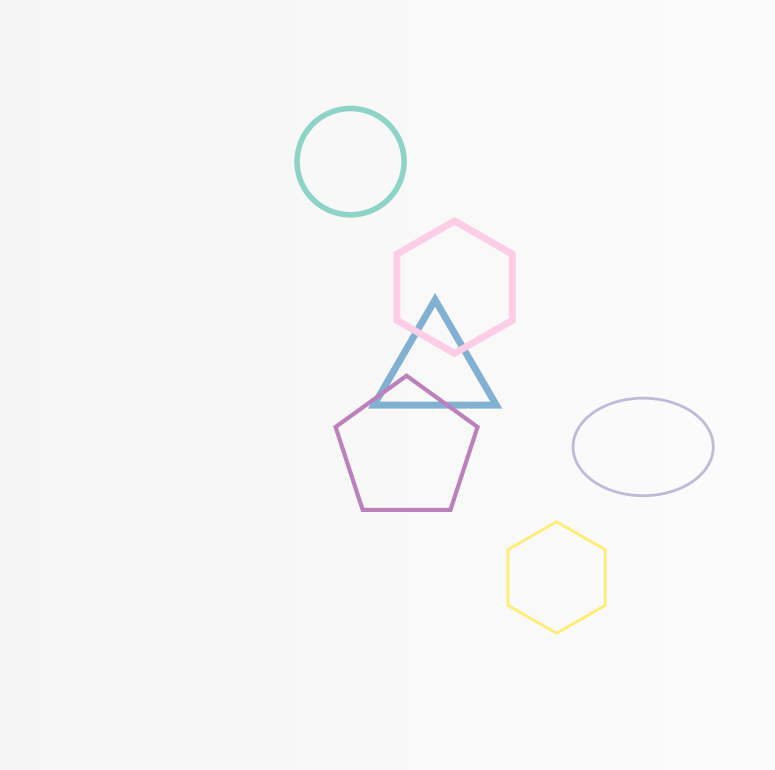[{"shape": "circle", "thickness": 2, "radius": 0.35, "center": [0.452, 0.79]}, {"shape": "oval", "thickness": 1, "radius": 0.45, "center": [0.83, 0.42]}, {"shape": "triangle", "thickness": 2.5, "radius": 0.46, "center": [0.561, 0.519]}, {"shape": "hexagon", "thickness": 2.5, "radius": 0.43, "center": [0.587, 0.627]}, {"shape": "pentagon", "thickness": 1.5, "radius": 0.48, "center": [0.525, 0.416]}, {"shape": "hexagon", "thickness": 1, "radius": 0.36, "center": [0.718, 0.25]}]